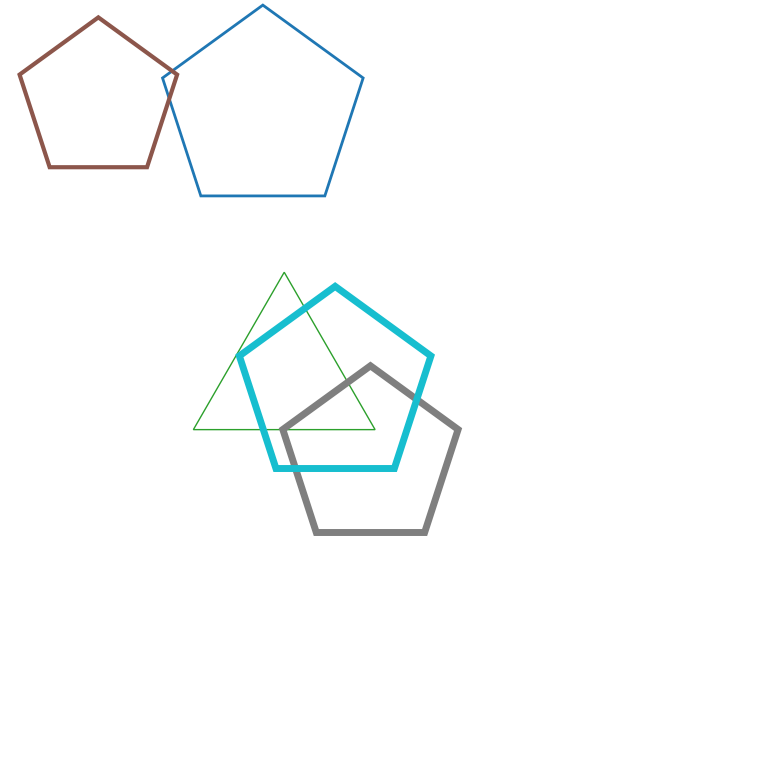[{"shape": "pentagon", "thickness": 1, "radius": 0.68, "center": [0.341, 0.856]}, {"shape": "triangle", "thickness": 0.5, "radius": 0.68, "center": [0.369, 0.51]}, {"shape": "pentagon", "thickness": 1.5, "radius": 0.54, "center": [0.128, 0.87]}, {"shape": "pentagon", "thickness": 2.5, "radius": 0.6, "center": [0.481, 0.405]}, {"shape": "pentagon", "thickness": 2.5, "radius": 0.65, "center": [0.435, 0.497]}]